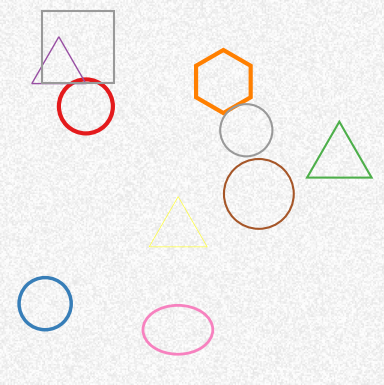[{"shape": "circle", "thickness": 3, "radius": 0.35, "center": [0.223, 0.724]}, {"shape": "circle", "thickness": 2.5, "radius": 0.34, "center": [0.117, 0.211]}, {"shape": "triangle", "thickness": 1.5, "radius": 0.48, "center": [0.881, 0.587]}, {"shape": "triangle", "thickness": 1, "radius": 0.41, "center": [0.153, 0.823]}, {"shape": "hexagon", "thickness": 3, "radius": 0.41, "center": [0.58, 0.788]}, {"shape": "triangle", "thickness": 0.5, "radius": 0.43, "center": [0.463, 0.402]}, {"shape": "circle", "thickness": 1.5, "radius": 0.45, "center": [0.672, 0.496]}, {"shape": "oval", "thickness": 2, "radius": 0.45, "center": [0.462, 0.143]}, {"shape": "circle", "thickness": 1.5, "radius": 0.34, "center": [0.64, 0.662]}, {"shape": "square", "thickness": 1.5, "radius": 0.47, "center": [0.202, 0.878]}]